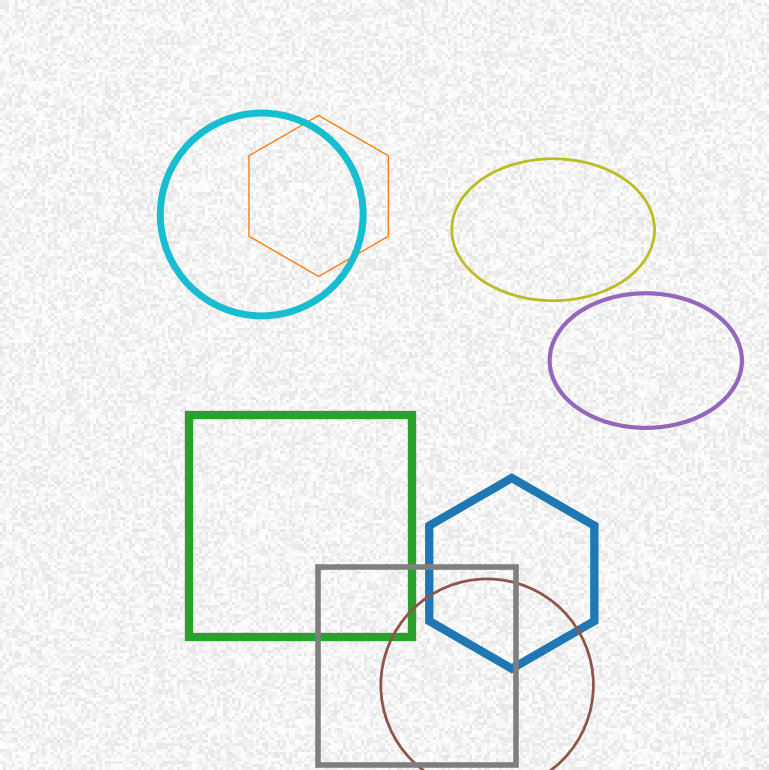[{"shape": "hexagon", "thickness": 3, "radius": 0.62, "center": [0.665, 0.255]}, {"shape": "hexagon", "thickness": 0.5, "radius": 0.52, "center": [0.414, 0.745]}, {"shape": "square", "thickness": 3, "radius": 0.72, "center": [0.39, 0.317]}, {"shape": "oval", "thickness": 1.5, "radius": 0.62, "center": [0.839, 0.532]}, {"shape": "circle", "thickness": 1, "radius": 0.69, "center": [0.633, 0.11]}, {"shape": "square", "thickness": 2, "radius": 0.64, "center": [0.541, 0.135]}, {"shape": "oval", "thickness": 1, "radius": 0.66, "center": [0.718, 0.702]}, {"shape": "circle", "thickness": 2.5, "radius": 0.66, "center": [0.34, 0.721]}]